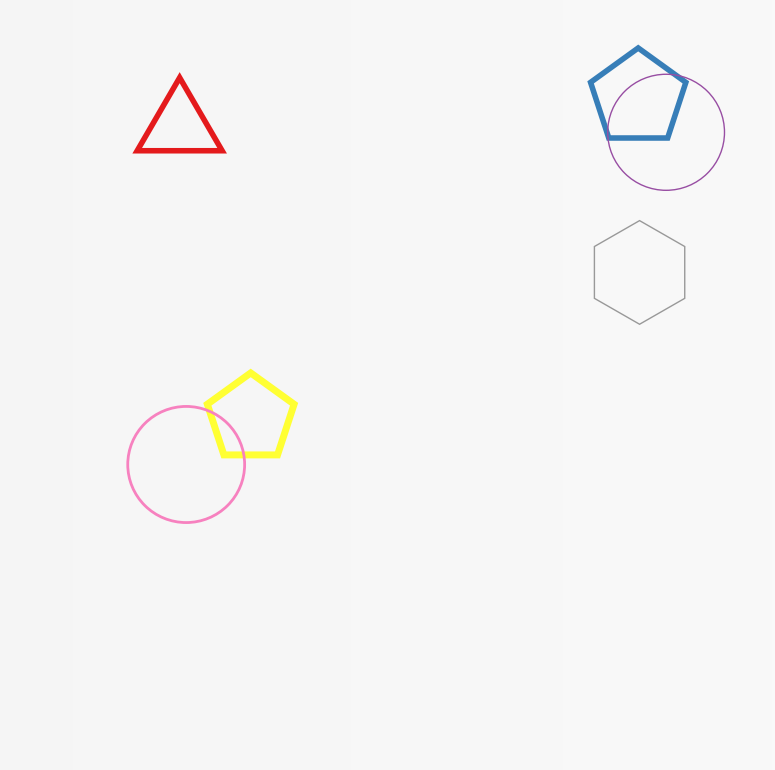[{"shape": "triangle", "thickness": 2, "radius": 0.32, "center": [0.232, 0.836]}, {"shape": "pentagon", "thickness": 2, "radius": 0.32, "center": [0.824, 0.873]}, {"shape": "circle", "thickness": 0.5, "radius": 0.38, "center": [0.859, 0.828]}, {"shape": "pentagon", "thickness": 2.5, "radius": 0.29, "center": [0.324, 0.457]}, {"shape": "circle", "thickness": 1, "radius": 0.38, "center": [0.24, 0.397]}, {"shape": "hexagon", "thickness": 0.5, "radius": 0.34, "center": [0.825, 0.646]}]